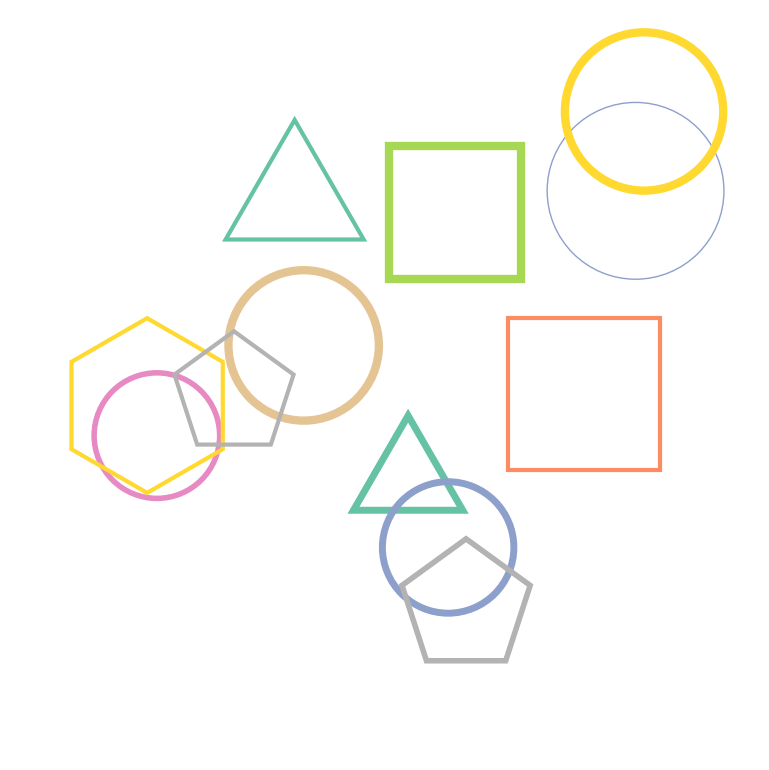[{"shape": "triangle", "thickness": 1.5, "radius": 0.52, "center": [0.383, 0.741]}, {"shape": "triangle", "thickness": 2.5, "radius": 0.41, "center": [0.53, 0.378]}, {"shape": "square", "thickness": 1.5, "radius": 0.49, "center": [0.758, 0.488]}, {"shape": "circle", "thickness": 0.5, "radius": 0.57, "center": [0.825, 0.752]}, {"shape": "circle", "thickness": 2.5, "radius": 0.43, "center": [0.582, 0.289]}, {"shape": "circle", "thickness": 2, "radius": 0.41, "center": [0.204, 0.434]}, {"shape": "square", "thickness": 3, "radius": 0.43, "center": [0.591, 0.724]}, {"shape": "hexagon", "thickness": 1.5, "radius": 0.57, "center": [0.191, 0.473]}, {"shape": "circle", "thickness": 3, "radius": 0.51, "center": [0.836, 0.855]}, {"shape": "circle", "thickness": 3, "radius": 0.49, "center": [0.394, 0.551]}, {"shape": "pentagon", "thickness": 1.5, "radius": 0.41, "center": [0.304, 0.488]}, {"shape": "pentagon", "thickness": 2, "radius": 0.44, "center": [0.605, 0.213]}]